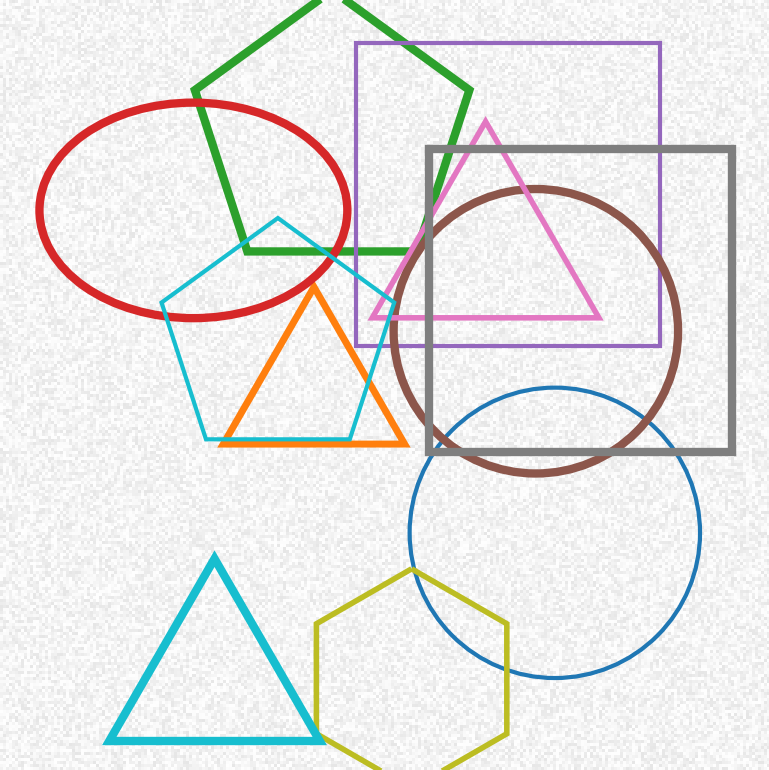[{"shape": "circle", "thickness": 1.5, "radius": 0.94, "center": [0.721, 0.308]}, {"shape": "triangle", "thickness": 2.5, "radius": 0.68, "center": [0.408, 0.491]}, {"shape": "pentagon", "thickness": 3, "radius": 0.94, "center": [0.431, 0.825]}, {"shape": "oval", "thickness": 3, "radius": 1.0, "center": [0.251, 0.727]}, {"shape": "square", "thickness": 1.5, "radius": 0.99, "center": [0.66, 0.747]}, {"shape": "circle", "thickness": 3, "radius": 0.92, "center": [0.696, 0.57]}, {"shape": "triangle", "thickness": 2, "radius": 0.85, "center": [0.631, 0.672]}, {"shape": "square", "thickness": 3, "radius": 0.98, "center": [0.753, 0.61]}, {"shape": "hexagon", "thickness": 2, "radius": 0.71, "center": [0.535, 0.118]}, {"shape": "triangle", "thickness": 3, "radius": 0.79, "center": [0.279, 0.117]}, {"shape": "pentagon", "thickness": 1.5, "radius": 0.79, "center": [0.361, 0.558]}]